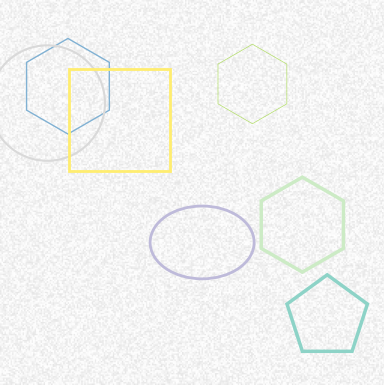[{"shape": "pentagon", "thickness": 2.5, "radius": 0.55, "center": [0.85, 0.176]}, {"shape": "oval", "thickness": 2, "radius": 0.68, "center": [0.525, 0.37]}, {"shape": "hexagon", "thickness": 1, "radius": 0.62, "center": [0.176, 0.776]}, {"shape": "hexagon", "thickness": 0.5, "radius": 0.52, "center": [0.656, 0.782]}, {"shape": "circle", "thickness": 1.5, "radius": 0.75, "center": [0.123, 0.732]}, {"shape": "hexagon", "thickness": 2.5, "radius": 0.62, "center": [0.785, 0.417]}, {"shape": "square", "thickness": 2, "radius": 0.66, "center": [0.31, 0.689]}]